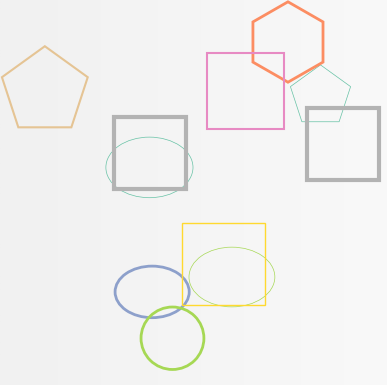[{"shape": "pentagon", "thickness": 0.5, "radius": 0.41, "center": [0.827, 0.75]}, {"shape": "oval", "thickness": 0.5, "radius": 0.56, "center": [0.386, 0.565]}, {"shape": "hexagon", "thickness": 2, "radius": 0.52, "center": [0.743, 0.891]}, {"shape": "oval", "thickness": 2, "radius": 0.48, "center": [0.393, 0.242]}, {"shape": "square", "thickness": 1.5, "radius": 0.5, "center": [0.633, 0.764]}, {"shape": "circle", "thickness": 2, "radius": 0.41, "center": [0.445, 0.121]}, {"shape": "oval", "thickness": 0.5, "radius": 0.55, "center": [0.598, 0.28]}, {"shape": "square", "thickness": 1, "radius": 0.54, "center": [0.578, 0.315]}, {"shape": "pentagon", "thickness": 1.5, "radius": 0.58, "center": [0.116, 0.763]}, {"shape": "square", "thickness": 3, "radius": 0.47, "center": [0.885, 0.626]}, {"shape": "square", "thickness": 3, "radius": 0.47, "center": [0.388, 0.603]}]